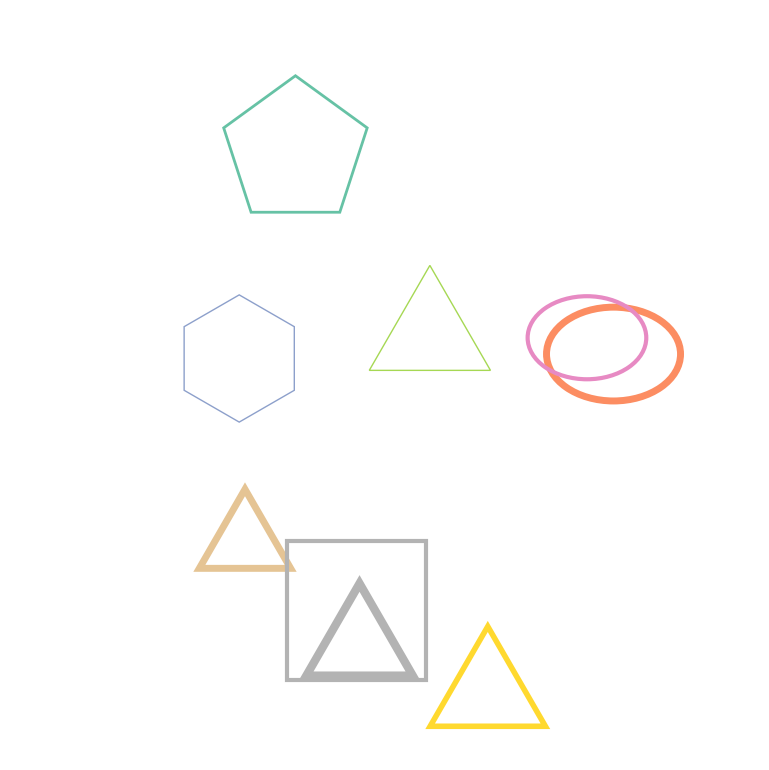[{"shape": "pentagon", "thickness": 1, "radius": 0.49, "center": [0.384, 0.804]}, {"shape": "oval", "thickness": 2.5, "radius": 0.44, "center": [0.797, 0.54]}, {"shape": "hexagon", "thickness": 0.5, "radius": 0.41, "center": [0.311, 0.534]}, {"shape": "oval", "thickness": 1.5, "radius": 0.39, "center": [0.762, 0.561]}, {"shape": "triangle", "thickness": 0.5, "radius": 0.45, "center": [0.558, 0.564]}, {"shape": "triangle", "thickness": 2, "radius": 0.43, "center": [0.633, 0.1]}, {"shape": "triangle", "thickness": 2.5, "radius": 0.34, "center": [0.318, 0.296]}, {"shape": "triangle", "thickness": 3, "radius": 0.4, "center": [0.467, 0.162]}, {"shape": "square", "thickness": 1.5, "radius": 0.45, "center": [0.463, 0.208]}]